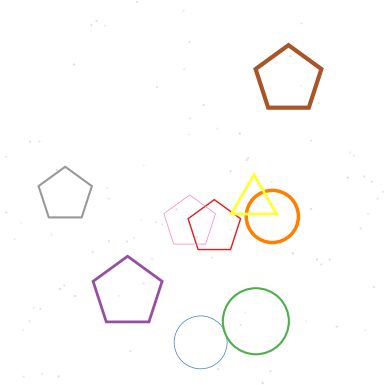[{"shape": "pentagon", "thickness": 1, "radius": 0.36, "center": [0.557, 0.41]}, {"shape": "circle", "thickness": 0.5, "radius": 0.34, "center": [0.521, 0.111]}, {"shape": "circle", "thickness": 1.5, "radius": 0.43, "center": [0.665, 0.166]}, {"shape": "pentagon", "thickness": 2, "radius": 0.47, "center": [0.331, 0.24]}, {"shape": "circle", "thickness": 2.5, "radius": 0.34, "center": [0.707, 0.438]}, {"shape": "triangle", "thickness": 2, "radius": 0.34, "center": [0.66, 0.478]}, {"shape": "pentagon", "thickness": 3, "radius": 0.45, "center": [0.749, 0.793]}, {"shape": "pentagon", "thickness": 0.5, "radius": 0.35, "center": [0.493, 0.423]}, {"shape": "pentagon", "thickness": 1.5, "radius": 0.36, "center": [0.169, 0.494]}]